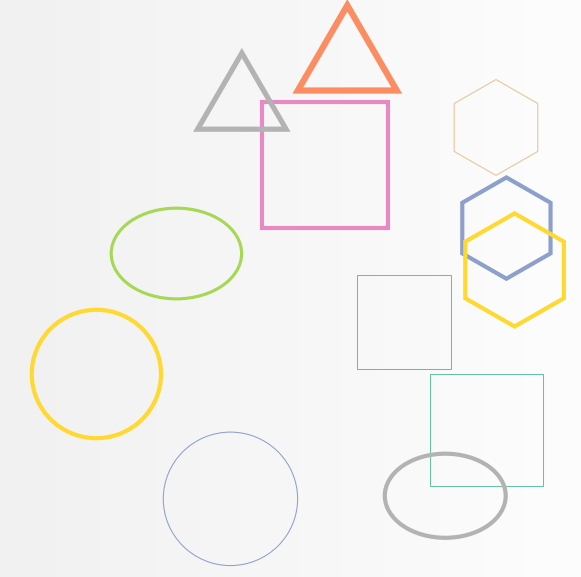[{"shape": "square", "thickness": 0.5, "radius": 0.41, "center": [0.695, 0.442]}, {"shape": "square", "thickness": 0.5, "radius": 0.49, "center": [0.837, 0.255]}, {"shape": "triangle", "thickness": 3, "radius": 0.49, "center": [0.597, 0.892]}, {"shape": "circle", "thickness": 0.5, "radius": 0.58, "center": [0.396, 0.135]}, {"shape": "hexagon", "thickness": 2, "radius": 0.44, "center": [0.871, 0.604]}, {"shape": "square", "thickness": 2, "radius": 0.54, "center": [0.559, 0.714]}, {"shape": "oval", "thickness": 1.5, "radius": 0.56, "center": [0.304, 0.56]}, {"shape": "circle", "thickness": 2, "radius": 0.56, "center": [0.166, 0.352]}, {"shape": "hexagon", "thickness": 2, "radius": 0.49, "center": [0.885, 0.532]}, {"shape": "hexagon", "thickness": 0.5, "radius": 0.41, "center": [0.853, 0.778]}, {"shape": "oval", "thickness": 2, "radius": 0.52, "center": [0.766, 0.141]}, {"shape": "triangle", "thickness": 2.5, "radius": 0.44, "center": [0.416, 0.819]}]